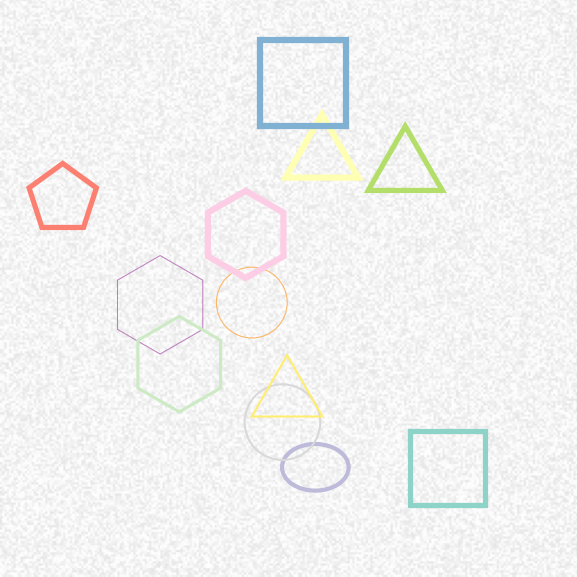[{"shape": "square", "thickness": 2.5, "radius": 0.32, "center": [0.775, 0.189]}, {"shape": "triangle", "thickness": 3, "radius": 0.36, "center": [0.558, 0.728]}, {"shape": "oval", "thickness": 2, "radius": 0.29, "center": [0.546, 0.19]}, {"shape": "pentagon", "thickness": 2.5, "radius": 0.31, "center": [0.109, 0.655]}, {"shape": "square", "thickness": 3, "radius": 0.37, "center": [0.524, 0.855]}, {"shape": "circle", "thickness": 0.5, "radius": 0.31, "center": [0.436, 0.475]}, {"shape": "triangle", "thickness": 2.5, "radius": 0.37, "center": [0.702, 0.706]}, {"shape": "hexagon", "thickness": 3, "radius": 0.38, "center": [0.425, 0.593]}, {"shape": "circle", "thickness": 1, "radius": 0.33, "center": [0.489, 0.268]}, {"shape": "hexagon", "thickness": 0.5, "radius": 0.43, "center": [0.277, 0.471]}, {"shape": "hexagon", "thickness": 1.5, "radius": 0.41, "center": [0.31, 0.369]}, {"shape": "triangle", "thickness": 1, "radius": 0.35, "center": [0.497, 0.313]}]